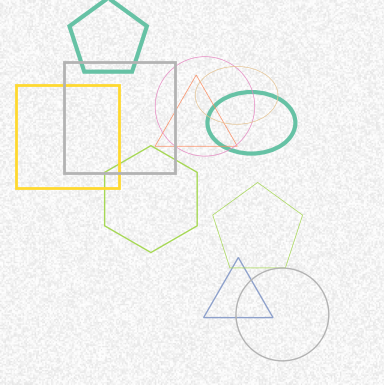[{"shape": "pentagon", "thickness": 3, "radius": 0.53, "center": [0.281, 0.899]}, {"shape": "oval", "thickness": 3, "radius": 0.57, "center": [0.653, 0.681]}, {"shape": "triangle", "thickness": 0.5, "radius": 0.62, "center": [0.51, 0.682]}, {"shape": "triangle", "thickness": 1, "radius": 0.52, "center": [0.619, 0.227]}, {"shape": "circle", "thickness": 0.5, "radius": 0.65, "center": [0.532, 0.724]}, {"shape": "pentagon", "thickness": 0.5, "radius": 0.61, "center": [0.669, 0.403]}, {"shape": "hexagon", "thickness": 1, "radius": 0.69, "center": [0.392, 0.483]}, {"shape": "square", "thickness": 2, "radius": 0.67, "center": [0.176, 0.645]}, {"shape": "oval", "thickness": 0.5, "radius": 0.54, "center": [0.615, 0.752]}, {"shape": "square", "thickness": 2, "radius": 0.72, "center": [0.311, 0.695]}, {"shape": "circle", "thickness": 1, "radius": 0.6, "center": [0.733, 0.183]}]